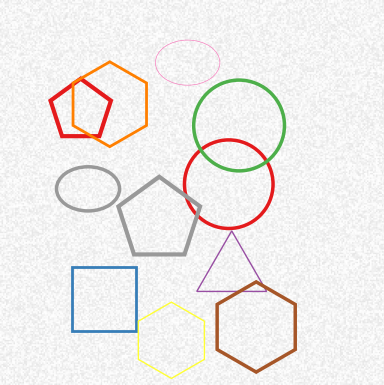[{"shape": "circle", "thickness": 2.5, "radius": 0.58, "center": [0.594, 0.522]}, {"shape": "pentagon", "thickness": 3, "radius": 0.41, "center": [0.21, 0.713]}, {"shape": "square", "thickness": 2, "radius": 0.42, "center": [0.27, 0.223]}, {"shape": "circle", "thickness": 2.5, "radius": 0.59, "center": [0.621, 0.674]}, {"shape": "triangle", "thickness": 1, "radius": 0.52, "center": [0.602, 0.295]}, {"shape": "hexagon", "thickness": 2, "radius": 0.55, "center": [0.285, 0.729]}, {"shape": "hexagon", "thickness": 1, "radius": 0.5, "center": [0.445, 0.116]}, {"shape": "hexagon", "thickness": 2.5, "radius": 0.59, "center": [0.665, 0.151]}, {"shape": "oval", "thickness": 0.5, "radius": 0.42, "center": [0.487, 0.837]}, {"shape": "pentagon", "thickness": 3, "radius": 0.56, "center": [0.414, 0.429]}, {"shape": "oval", "thickness": 2.5, "radius": 0.41, "center": [0.229, 0.509]}]